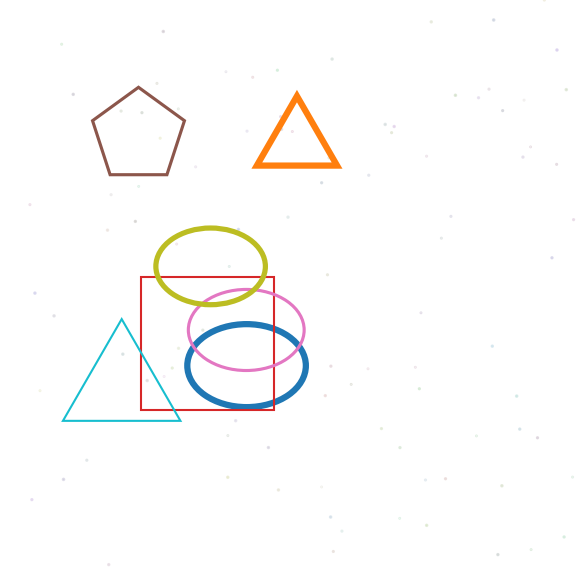[{"shape": "oval", "thickness": 3, "radius": 0.51, "center": [0.427, 0.366]}, {"shape": "triangle", "thickness": 3, "radius": 0.4, "center": [0.514, 0.753]}, {"shape": "square", "thickness": 1, "radius": 0.58, "center": [0.359, 0.404]}, {"shape": "pentagon", "thickness": 1.5, "radius": 0.42, "center": [0.24, 0.764]}, {"shape": "oval", "thickness": 1.5, "radius": 0.5, "center": [0.426, 0.428]}, {"shape": "oval", "thickness": 2.5, "radius": 0.47, "center": [0.365, 0.538]}, {"shape": "triangle", "thickness": 1, "radius": 0.59, "center": [0.211, 0.329]}]